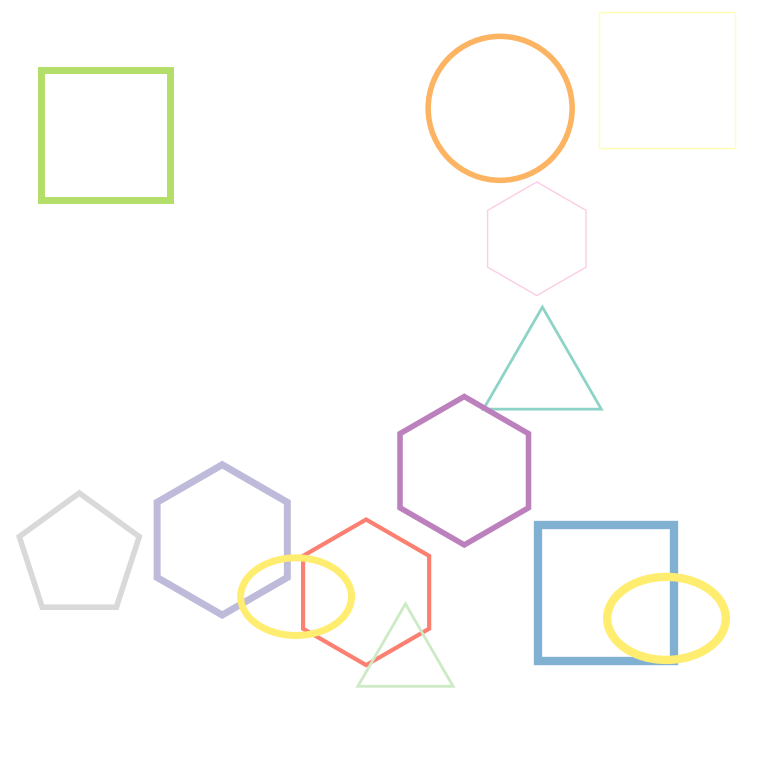[{"shape": "triangle", "thickness": 1, "radius": 0.44, "center": [0.704, 0.513]}, {"shape": "square", "thickness": 0.5, "radius": 0.44, "center": [0.867, 0.896]}, {"shape": "hexagon", "thickness": 2.5, "radius": 0.49, "center": [0.289, 0.299]}, {"shape": "hexagon", "thickness": 1.5, "radius": 0.47, "center": [0.475, 0.231]}, {"shape": "square", "thickness": 3, "radius": 0.44, "center": [0.786, 0.23]}, {"shape": "circle", "thickness": 2, "radius": 0.47, "center": [0.65, 0.859]}, {"shape": "square", "thickness": 2.5, "radius": 0.42, "center": [0.137, 0.824]}, {"shape": "hexagon", "thickness": 0.5, "radius": 0.37, "center": [0.697, 0.69]}, {"shape": "pentagon", "thickness": 2, "radius": 0.41, "center": [0.103, 0.278]}, {"shape": "hexagon", "thickness": 2, "radius": 0.48, "center": [0.603, 0.389]}, {"shape": "triangle", "thickness": 1, "radius": 0.36, "center": [0.527, 0.144]}, {"shape": "oval", "thickness": 3, "radius": 0.39, "center": [0.866, 0.197]}, {"shape": "oval", "thickness": 2.5, "radius": 0.36, "center": [0.385, 0.225]}]